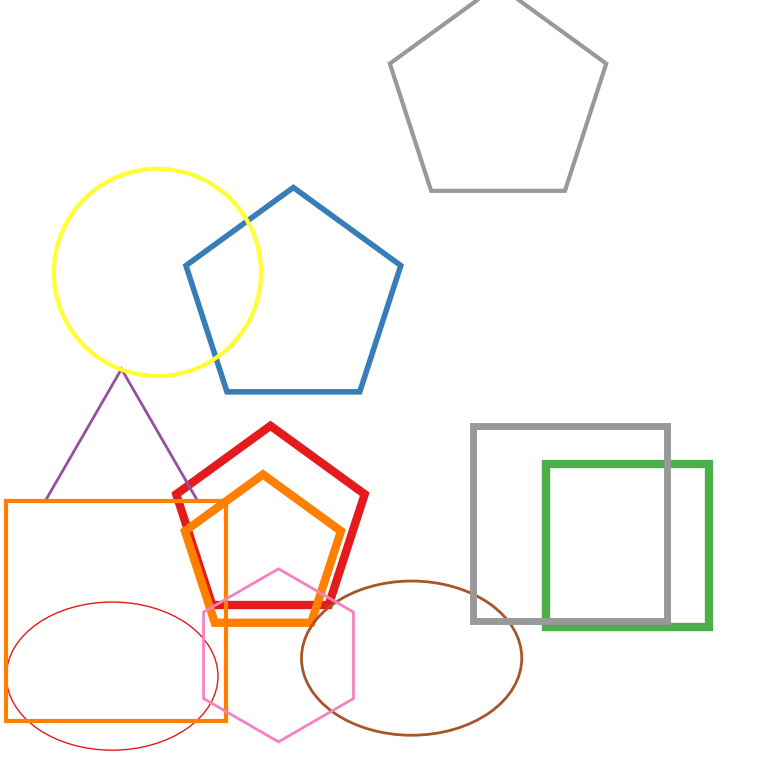[{"shape": "oval", "thickness": 0.5, "radius": 0.69, "center": [0.146, 0.122]}, {"shape": "pentagon", "thickness": 3, "radius": 0.64, "center": [0.351, 0.318]}, {"shape": "pentagon", "thickness": 2, "radius": 0.73, "center": [0.381, 0.61]}, {"shape": "square", "thickness": 3, "radius": 0.53, "center": [0.815, 0.292]}, {"shape": "triangle", "thickness": 1, "radius": 0.57, "center": [0.158, 0.406]}, {"shape": "square", "thickness": 1.5, "radius": 0.71, "center": [0.15, 0.207]}, {"shape": "pentagon", "thickness": 3, "radius": 0.53, "center": [0.342, 0.277]}, {"shape": "circle", "thickness": 1.5, "radius": 0.67, "center": [0.204, 0.646]}, {"shape": "oval", "thickness": 1, "radius": 0.72, "center": [0.535, 0.145]}, {"shape": "hexagon", "thickness": 1, "radius": 0.56, "center": [0.362, 0.149]}, {"shape": "pentagon", "thickness": 1.5, "radius": 0.74, "center": [0.647, 0.872]}, {"shape": "square", "thickness": 2.5, "radius": 0.63, "center": [0.741, 0.32]}]